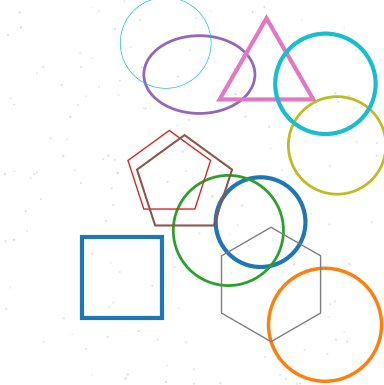[{"shape": "square", "thickness": 3, "radius": 0.52, "center": [0.317, 0.279]}, {"shape": "circle", "thickness": 3, "radius": 0.58, "center": [0.677, 0.423]}, {"shape": "circle", "thickness": 2.5, "radius": 0.73, "center": [0.844, 0.156]}, {"shape": "circle", "thickness": 2, "radius": 0.72, "center": [0.593, 0.401]}, {"shape": "pentagon", "thickness": 1, "radius": 0.56, "center": [0.44, 0.548]}, {"shape": "oval", "thickness": 2, "radius": 0.72, "center": [0.518, 0.806]}, {"shape": "pentagon", "thickness": 1.5, "radius": 0.65, "center": [0.479, 0.519]}, {"shape": "triangle", "thickness": 3, "radius": 0.7, "center": [0.692, 0.812]}, {"shape": "hexagon", "thickness": 1, "radius": 0.74, "center": [0.704, 0.261]}, {"shape": "circle", "thickness": 2, "radius": 0.63, "center": [0.876, 0.622]}, {"shape": "circle", "thickness": 3, "radius": 0.65, "center": [0.845, 0.782]}, {"shape": "circle", "thickness": 0.5, "radius": 0.59, "center": [0.43, 0.889]}]